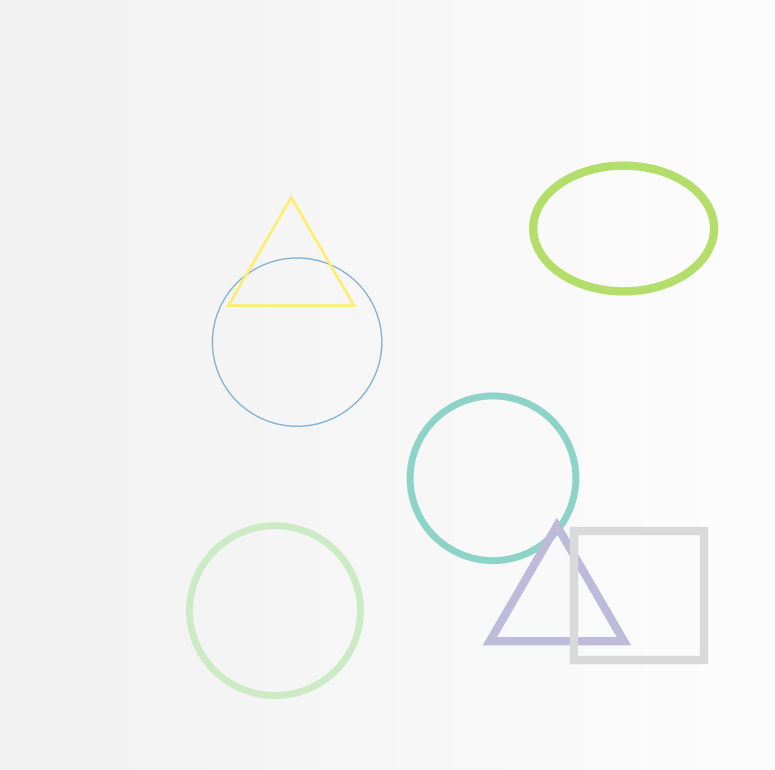[{"shape": "circle", "thickness": 2.5, "radius": 0.53, "center": [0.636, 0.379]}, {"shape": "triangle", "thickness": 3, "radius": 0.5, "center": [0.719, 0.217]}, {"shape": "circle", "thickness": 0.5, "radius": 0.55, "center": [0.383, 0.556]}, {"shape": "oval", "thickness": 3, "radius": 0.58, "center": [0.805, 0.703]}, {"shape": "square", "thickness": 3, "radius": 0.42, "center": [0.824, 0.227]}, {"shape": "circle", "thickness": 2.5, "radius": 0.55, "center": [0.355, 0.207]}, {"shape": "triangle", "thickness": 1, "radius": 0.47, "center": [0.376, 0.65]}]